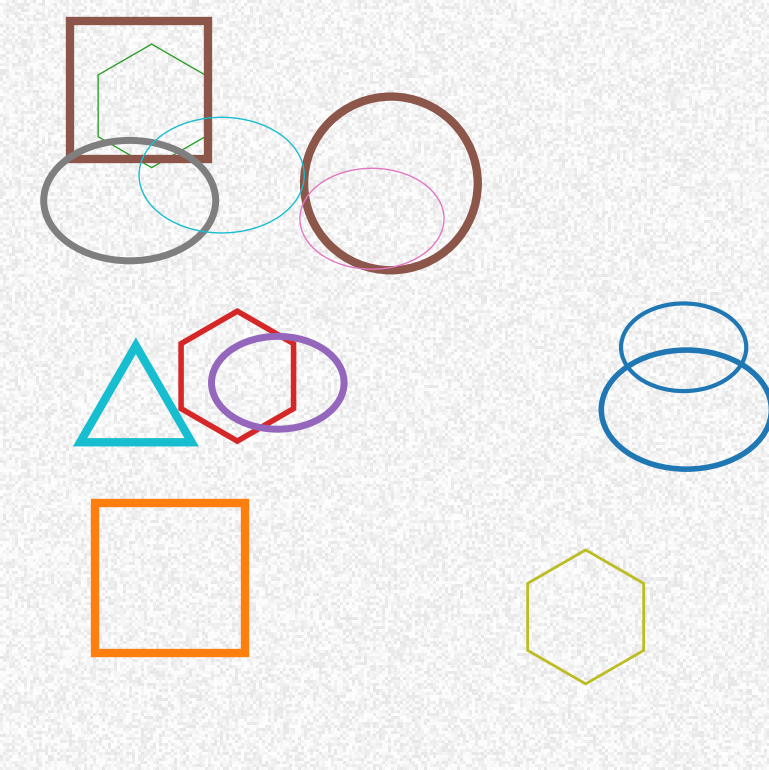[{"shape": "oval", "thickness": 1.5, "radius": 0.41, "center": [0.888, 0.549]}, {"shape": "oval", "thickness": 2, "radius": 0.55, "center": [0.891, 0.468]}, {"shape": "square", "thickness": 3, "radius": 0.49, "center": [0.221, 0.249]}, {"shape": "hexagon", "thickness": 0.5, "radius": 0.4, "center": [0.197, 0.863]}, {"shape": "hexagon", "thickness": 2, "radius": 0.42, "center": [0.308, 0.512]}, {"shape": "oval", "thickness": 2.5, "radius": 0.43, "center": [0.361, 0.503]}, {"shape": "circle", "thickness": 3, "radius": 0.56, "center": [0.508, 0.762]}, {"shape": "square", "thickness": 3, "radius": 0.45, "center": [0.181, 0.883]}, {"shape": "oval", "thickness": 0.5, "radius": 0.47, "center": [0.483, 0.716]}, {"shape": "oval", "thickness": 2.5, "radius": 0.56, "center": [0.168, 0.739]}, {"shape": "hexagon", "thickness": 1, "radius": 0.43, "center": [0.761, 0.199]}, {"shape": "triangle", "thickness": 3, "radius": 0.42, "center": [0.176, 0.467]}, {"shape": "oval", "thickness": 0.5, "radius": 0.54, "center": [0.288, 0.773]}]